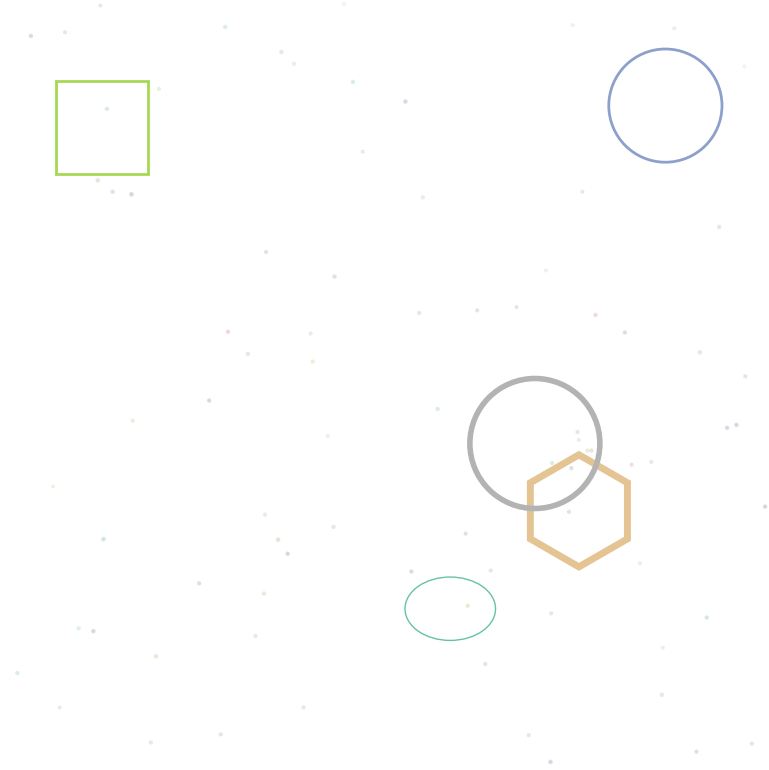[{"shape": "oval", "thickness": 0.5, "radius": 0.29, "center": [0.585, 0.209]}, {"shape": "circle", "thickness": 1, "radius": 0.37, "center": [0.864, 0.863]}, {"shape": "square", "thickness": 1, "radius": 0.3, "center": [0.132, 0.834]}, {"shape": "hexagon", "thickness": 2.5, "radius": 0.36, "center": [0.752, 0.337]}, {"shape": "circle", "thickness": 2, "radius": 0.42, "center": [0.695, 0.424]}]